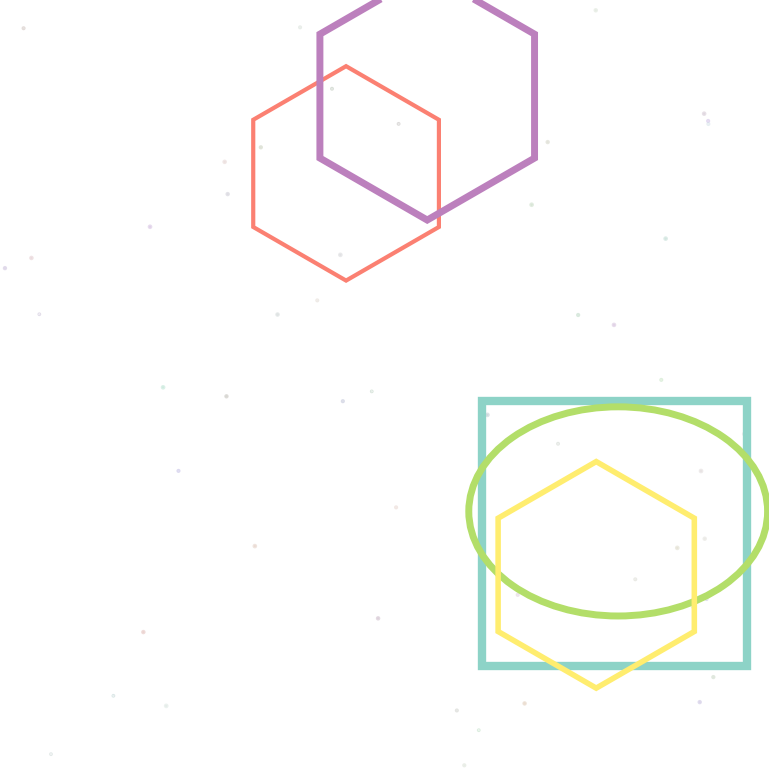[{"shape": "square", "thickness": 3, "radius": 0.86, "center": [0.798, 0.307]}, {"shape": "hexagon", "thickness": 1.5, "radius": 0.7, "center": [0.449, 0.775]}, {"shape": "oval", "thickness": 2.5, "radius": 0.97, "center": [0.803, 0.336]}, {"shape": "hexagon", "thickness": 2.5, "radius": 0.8, "center": [0.555, 0.875]}, {"shape": "hexagon", "thickness": 2, "radius": 0.74, "center": [0.774, 0.253]}]